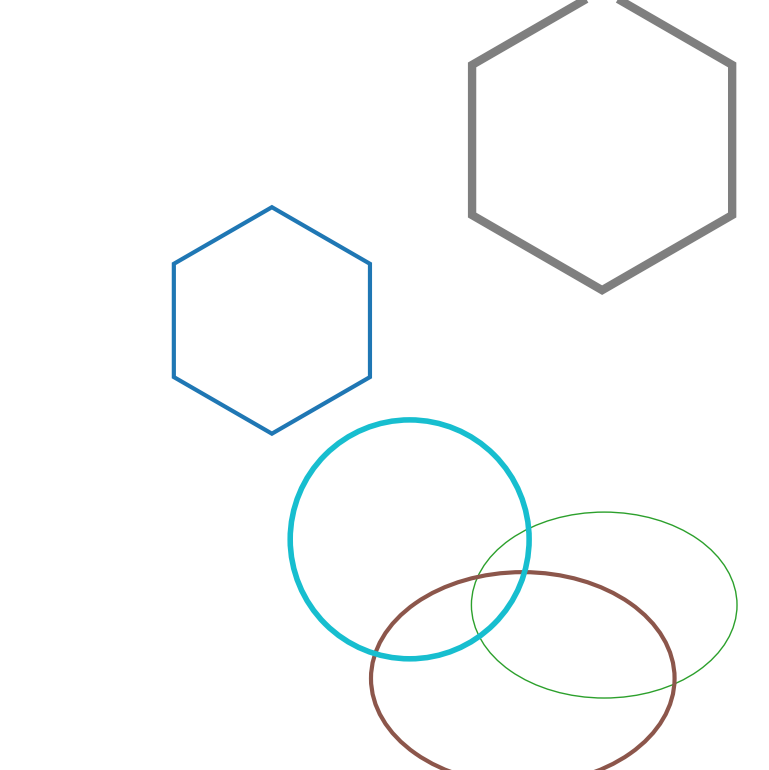[{"shape": "hexagon", "thickness": 1.5, "radius": 0.74, "center": [0.353, 0.584]}, {"shape": "oval", "thickness": 0.5, "radius": 0.86, "center": [0.785, 0.214]}, {"shape": "oval", "thickness": 1.5, "radius": 0.99, "center": [0.679, 0.119]}, {"shape": "hexagon", "thickness": 3, "radius": 0.98, "center": [0.782, 0.818]}, {"shape": "circle", "thickness": 2, "radius": 0.78, "center": [0.532, 0.3]}]